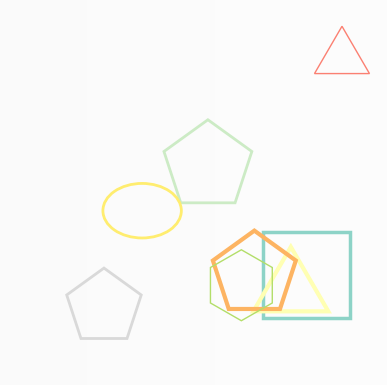[{"shape": "square", "thickness": 2.5, "radius": 0.56, "center": [0.791, 0.285]}, {"shape": "triangle", "thickness": 3, "radius": 0.56, "center": [0.751, 0.247]}, {"shape": "triangle", "thickness": 1, "radius": 0.41, "center": [0.883, 0.85]}, {"shape": "pentagon", "thickness": 3, "radius": 0.56, "center": [0.656, 0.288]}, {"shape": "hexagon", "thickness": 1, "radius": 0.46, "center": [0.623, 0.259]}, {"shape": "pentagon", "thickness": 2, "radius": 0.51, "center": [0.268, 0.203]}, {"shape": "pentagon", "thickness": 2, "radius": 0.6, "center": [0.537, 0.57]}, {"shape": "oval", "thickness": 2, "radius": 0.51, "center": [0.367, 0.453]}]